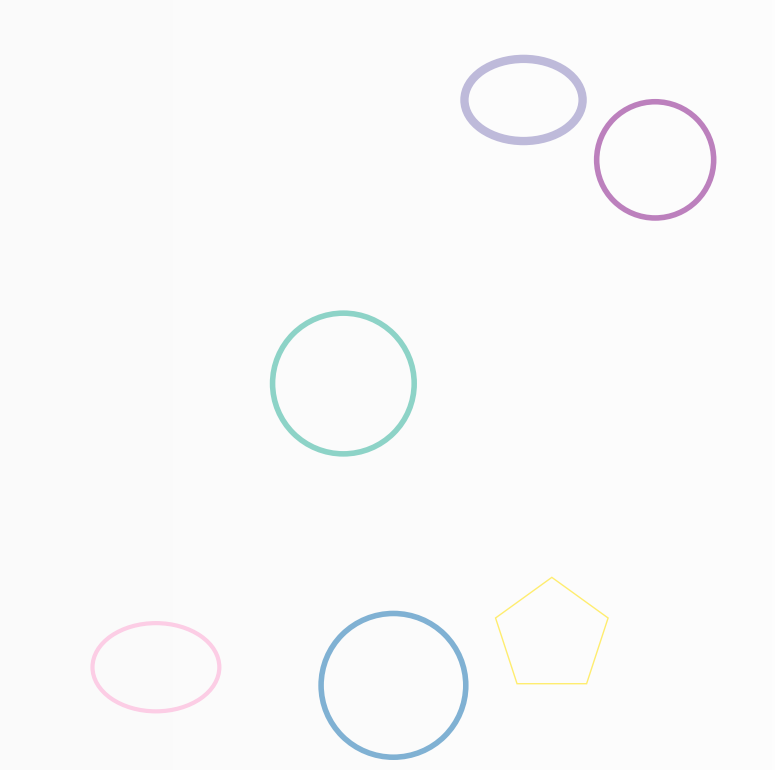[{"shape": "circle", "thickness": 2, "radius": 0.46, "center": [0.443, 0.502]}, {"shape": "oval", "thickness": 3, "radius": 0.38, "center": [0.676, 0.87]}, {"shape": "circle", "thickness": 2, "radius": 0.47, "center": [0.508, 0.11]}, {"shape": "oval", "thickness": 1.5, "radius": 0.41, "center": [0.201, 0.133]}, {"shape": "circle", "thickness": 2, "radius": 0.38, "center": [0.845, 0.792]}, {"shape": "pentagon", "thickness": 0.5, "radius": 0.38, "center": [0.712, 0.174]}]